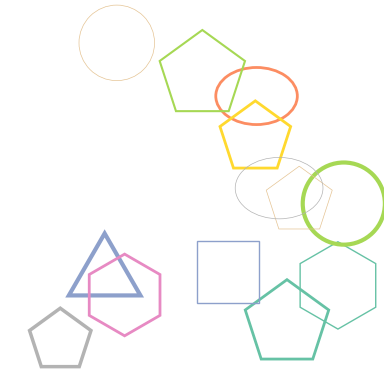[{"shape": "hexagon", "thickness": 1, "radius": 0.57, "center": [0.878, 0.259]}, {"shape": "pentagon", "thickness": 2, "radius": 0.57, "center": [0.745, 0.16]}, {"shape": "oval", "thickness": 2, "radius": 0.53, "center": [0.666, 0.751]}, {"shape": "triangle", "thickness": 3, "radius": 0.54, "center": [0.272, 0.286]}, {"shape": "square", "thickness": 1, "radius": 0.4, "center": [0.592, 0.294]}, {"shape": "hexagon", "thickness": 2, "radius": 0.53, "center": [0.324, 0.234]}, {"shape": "pentagon", "thickness": 1.5, "radius": 0.58, "center": [0.526, 0.806]}, {"shape": "circle", "thickness": 3, "radius": 0.53, "center": [0.893, 0.471]}, {"shape": "pentagon", "thickness": 2, "radius": 0.48, "center": [0.663, 0.642]}, {"shape": "circle", "thickness": 0.5, "radius": 0.49, "center": [0.303, 0.889]}, {"shape": "pentagon", "thickness": 0.5, "radius": 0.45, "center": [0.777, 0.478]}, {"shape": "oval", "thickness": 0.5, "radius": 0.57, "center": [0.725, 0.511]}, {"shape": "pentagon", "thickness": 2.5, "radius": 0.42, "center": [0.157, 0.116]}]